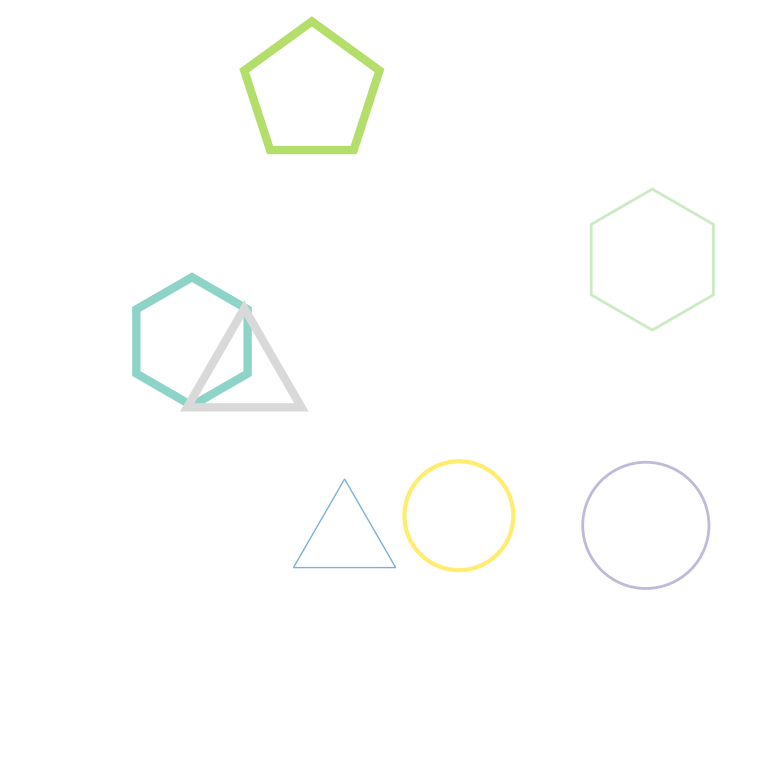[{"shape": "hexagon", "thickness": 3, "radius": 0.42, "center": [0.249, 0.557]}, {"shape": "circle", "thickness": 1, "radius": 0.41, "center": [0.839, 0.318]}, {"shape": "triangle", "thickness": 0.5, "radius": 0.38, "center": [0.448, 0.301]}, {"shape": "pentagon", "thickness": 3, "radius": 0.46, "center": [0.405, 0.88]}, {"shape": "triangle", "thickness": 3, "radius": 0.43, "center": [0.317, 0.514]}, {"shape": "hexagon", "thickness": 1, "radius": 0.46, "center": [0.847, 0.663]}, {"shape": "circle", "thickness": 1.5, "radius": 0.35, "center": [0.596, 0.33]}]